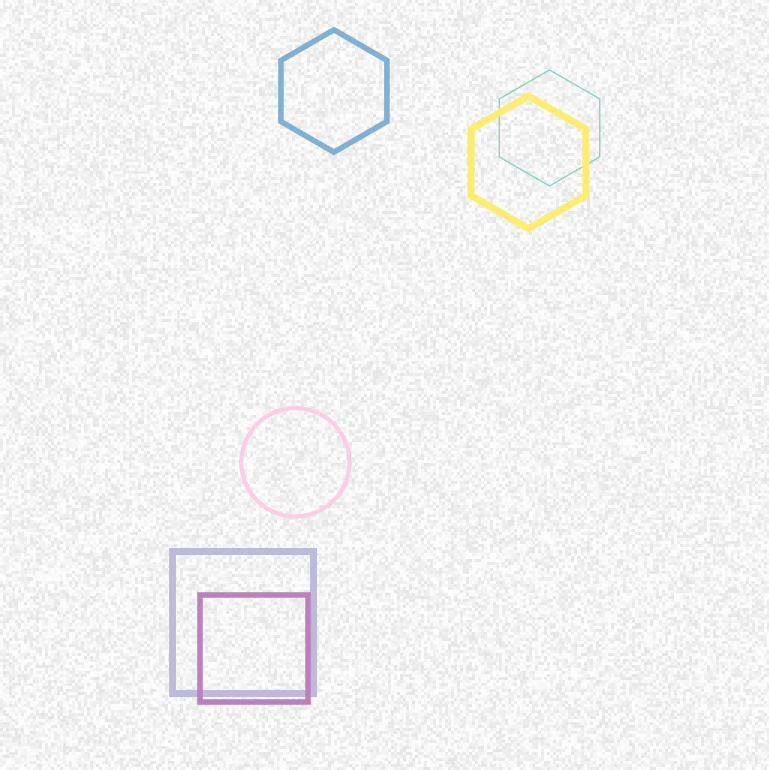[{"shape": "hexagon", "thickness": 0.5, "radius": 0.38, "center": [0.714, 0.834]}, {"shape": "square", "thickness": 2.5, "radius": 0.46, "center": [0.315, 0.192]}, {"shape": "hexagon", "thickness": 2, "radius": 0.4, "center": [0.434, 0.882]}, {"shape": "circle", "thickness": 1.5, "radius": 0.35, "center": [0.384, 0.4]}, {"shape": "square", "thickness": 2, "radius": 0.35, "center": [0.33, 0.158]}, {"shape": "hexagon", "thickness": 2.5, "radius": 0.43, "center": [0.686, 0.789]}]